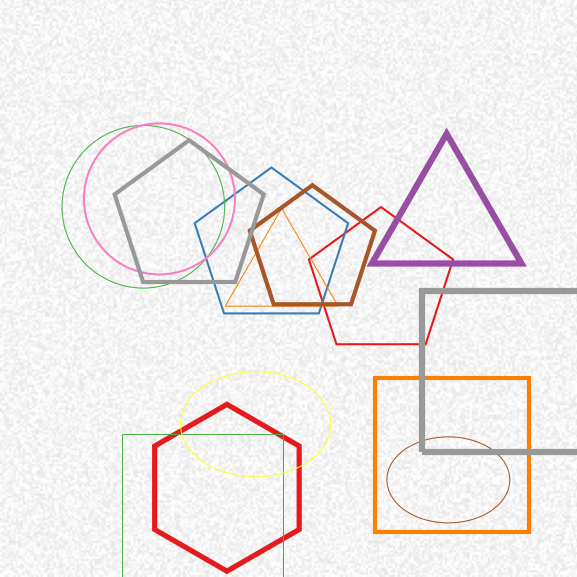[{"shape": "pentagon", "thickness": 1, "radius": 0.66, "center": [0.66, 0.509]}, {"shape": "hexagon", "thickness": 2.5, "radius": 0.72, "center": [0.393, 0.155]}, {"shape": "pentagon", "thickness": 1, "radius": 0.7, "center": [0.47, 0.569]}, {"shape": "circle", "thickness": 0.5, "radius": 0.7, "center": [0.248, 0.641]}, {"shape": "square", "thickness": 0.5, "radius": 0.7, "center": [0.35, 0.107]}, {"shape": "triangle", "thickness": 3, "radius": 0.75, "center": [0.773, 0.618]}, {"shape": "triangle", "thickness": 0.5, "radius": 0.56, "center": [0.488, 0.525]}, {"shape": "square", "thickness": 2, "radius": 0.67, "center": [0.783, 0.211]}, {"shape": "oval", "thickness": 0.5, "radius": 0.65, "center": [0.443, 0.264]}, {"shape": "pentagon", "thickness": 2, "radius": 0.57, "center": [0.541, 0.564]}, {"shape": "oval", "thickness": 0.5, "radius": 0.53, "center": [0.776, 0.168]}, {"shape": "circle", "thickness": 1, "radius": 0.65, "center": [0.276, 0.655]}, {"shape": "pentagon", "thickness": 2, "radius": 0.68, "center": [0.328, 0.621]}, {"shape": "square", "thickness": 3, "radius": 0.7, "center": [0.87, 0.355]}]